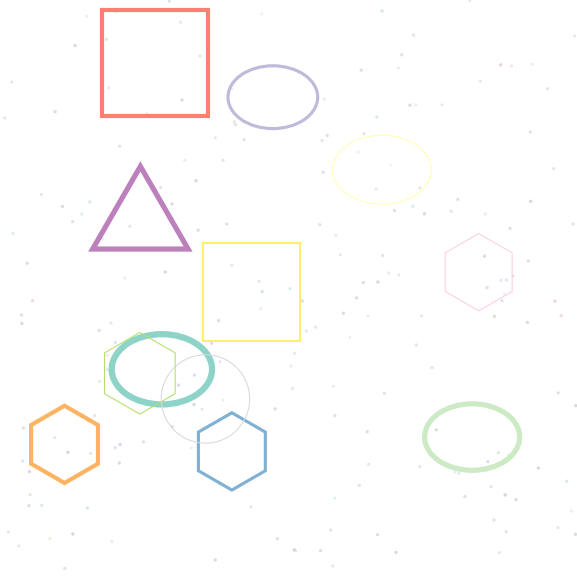[{"shape": "oval", "thickness": 3, "radius": 0.43, "center": [0.28, 0.36]}, {"shape": "oval", "thickness": 0.5, "radius": 0.43, "center": [0.662, 0.705]}, {"shape": "oval", "thickness": 1.5, "radius": 0.39, "center": [0.472, 0.831]}, {"shape": "square", "thickness": 2, "radius": 0.46, "center": [0.269, 0.89]}, {"shape": "hexagon", "thickness": 1.5, "radius": 0.33, "center": [0.402, 0.217]}, {"shape": "hexagon", "thickness": 2, "radius": 0.33, "center": [0.112, 0.23]}, {"shape": "hexagon", "thickness": 0.5, "radius": 0.35, "center": [0.242, 0.353]}, {"shape": "hexagon", "thickness": 0.5, "radius": 0.33, "center": [0.829, 0.528]}, {"shape": "circle", "thickness": 0.5, "radius": 0.38, "center": [0.356, 0.308]}, {"shape": "triangle", "thickness": 2.5, "radius": 0.48, "center": [0.243, 0.616]}, {"shape": "oval", "thickness": 2.5, "radius": 0.41, "center": [0.818, 0.242]}, {"shape": "square", "thickness": 1, "radius": 0.42, "center": [0.436, 0.494]}]